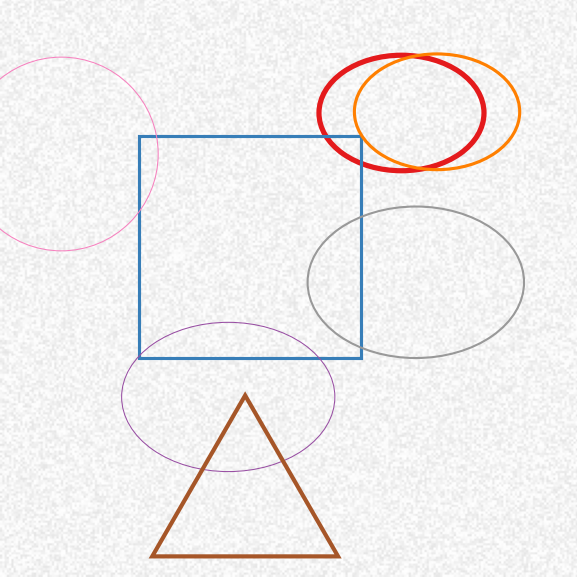[{"shape": "oval", "thickness": 2.5, "radius": 0.71, "center": [0.695, 0.803]}, {"shape": "square", "thickness": 1.5, "radius": 0.96, "center": [0.433, 0.572]}, {"shape": "oval", "thickness": 0.5, "radius": 0.92, "center": [0.395, 0.312]}, {"shape": "oval", "thickness": 1.5, "radius": 0.72, "center": [0.757, 0.806]}, {"shape": "triangle", "thickness": 2, "radius": 0.93, "center": [0.424, 0.129]}, {"shape": "circle", "thickness": 0.5, "radius": 0.84, "center": [0.106, 0.732]}, {"shape": "oval", "thickness": 1, "radius": 0.94, "center": [0.72, 0.51]}]